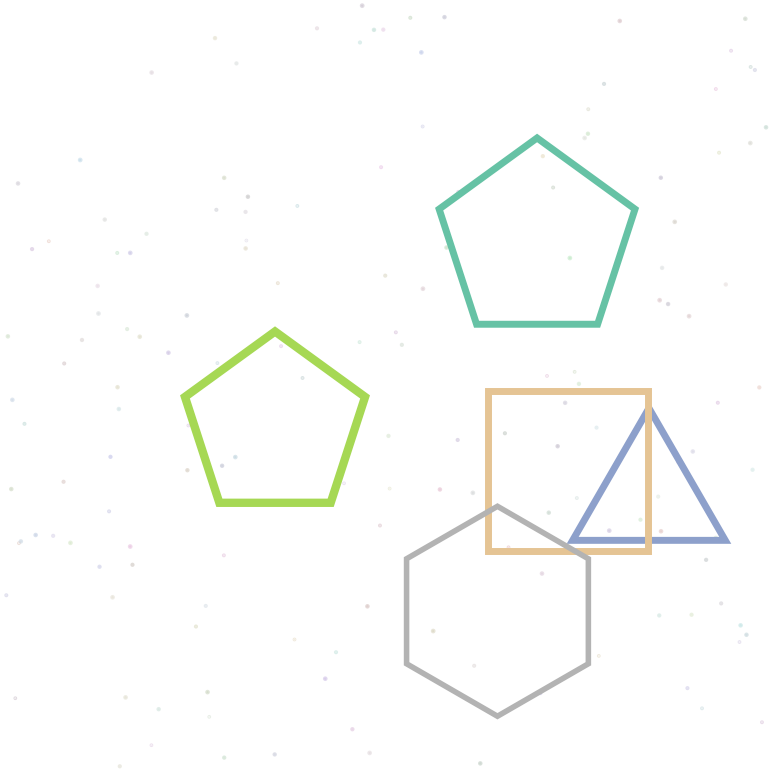[{"shape": "pentagon", "thickness": 2.5, "radius": 0.67, "center": [0.698, 0.687]}, {"shape": "triangle", "thickness": 2.5, "radius": 0.57, "center": [0.843, 0.355]}, {"shape": "pentagon", "thickness": 3, "radius": 0.61, "center": [0.357, 0.447]}, {"shape": "square", "thickness": 2.5, "radius": 0.52, "center": [0.737, 0.388]}, {"shape": "hexagon", "thickness": 2, "radius": 0.68, "center": [0.646, 0.206]}]